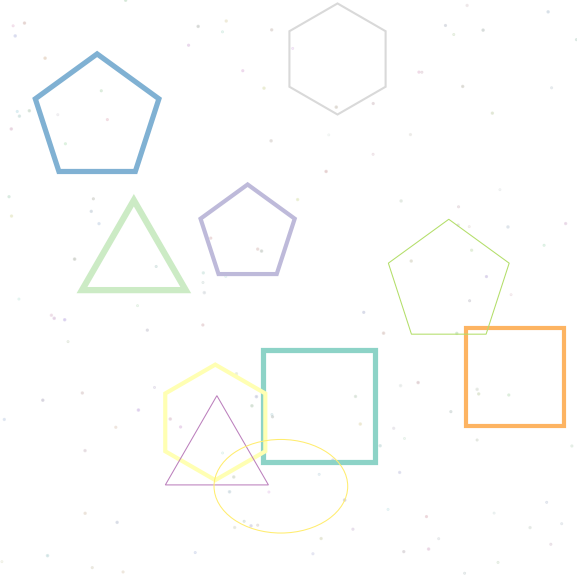[{"shape": "square", "thickness": 2.5, "radius": 0.49, "center": [0.552, 0.296]}, {"shape": "hexagon", "thickness": 2, "radius": 0.5, "center": [0.373, 0.268]}, {"shape": "pentagon", "thickness": 2, "radius": 0.43, "center": [0.429, 0.594]}, {"shape": "pentagon", "thickness": 2.5, "radius": 0.56, "center": [0.168, 0.793]}, {"shape": "square", "thickness": 2, "radius": 0.42, "center": [0.892, 0.346]}, {"shape": "pentagon", "thickness": 0.5, "radius": 0.55, "center": [0.777, 0.509]}, {"shape": "hexagon", "thickness": 1, "radius": 0.48, "center": [0.584, 0.897]}, {"shape": "triangle", "thickness": 0.5, "radius": 0.52, "center": [0.376, 0.211]}, {"shape": "triangle", "thickness": 3, "radius": 0.52, "center": [0.232, 0.549]}, {"shape": "oval", "thickness": 0.5, "radius": 0.58, "center": [0.486, 0.157]}]